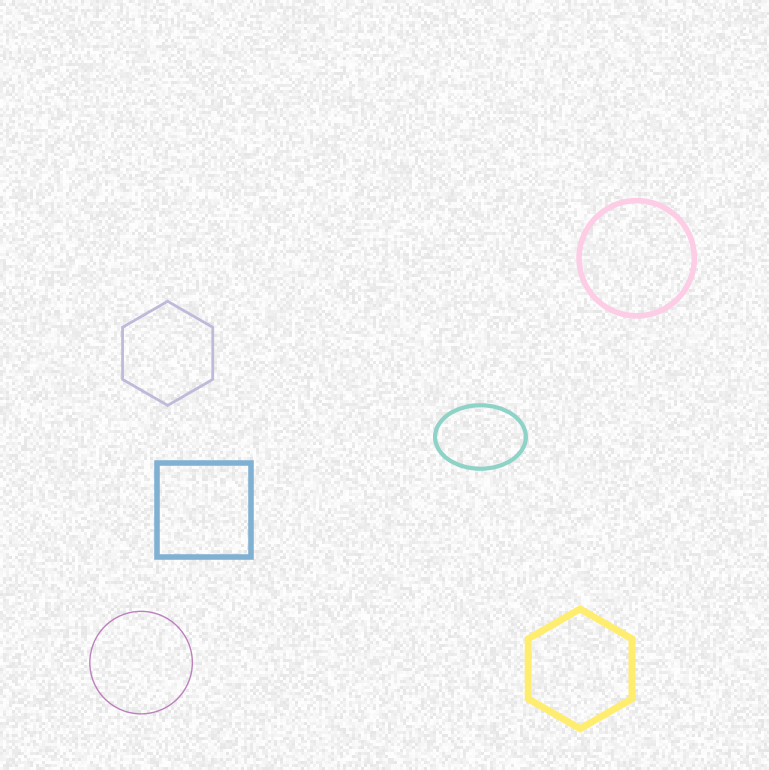[{"shape": "oval", "thickness": 1.5, "radius": 0.29, "center": [0.624, 0.432]}, {"shape": "hexagon", "thickness": 1, "radius": 0.34, "center": [0.218, 0.541]}, {"shape": "square", "thickness": 2, "radius": 0.31, "center": [0.266, 0.338]}, {"shape": "circle", "thickness": 2, "radius": 0.37, "center": [0.827, 0.665]}, {"shape": "circle", "thickness": 0.5, "radius": 0.33, "center": [0.183, 0.139]}, {"shape": "hexagon", "thickness": 2.5, "radius": 0.39, "center": [0.753, 0.131]}]